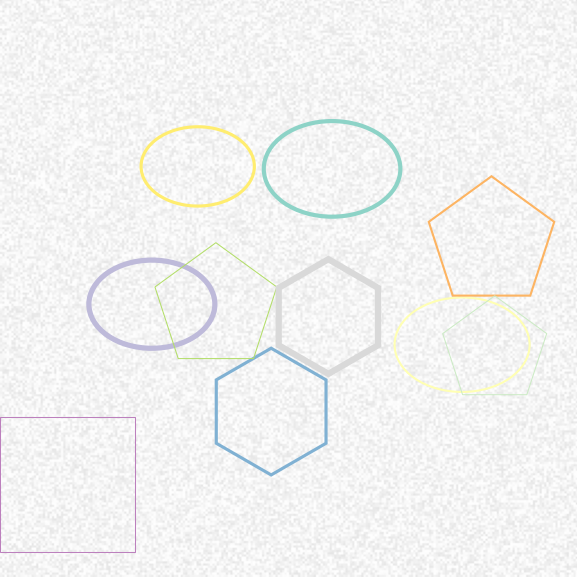[{"shape": "oval", "thickness": 2, "radius": 0.59, "center": [0.575, 0.707]}, {"shape": "oval", "thickness": 1, "radius": 0.58, "center": [0.8, 0.402]}, {"shape": "oval", "thickness": 2.5, "radius": 0.55, "center": [0.263, 0.472]}, {"shape": "hexagon", "thickness": 1.5, "radius": 0.55, "center": [0.47, 0.286]}, {"shape": "pentagon", "thickness": 1, "radius": 0.57, "center": [0.851, 0.58]}, {"shape": "pentagon", "thickness": 0.5, "radius": 0.55, "center": [0.374, 0.468]}, {"shape": "hexagon", "thickness": 3, "radius": 0.5, "center": [0.569, 0.451]}, {"shape": "square", "thickness": 0.5, "radius": 0.58, "center": [0.117, 0.16]}, {"shape": "pentagon", "thickness": 0.5, "radius": 0.47, "center": [0.857, 0.392]}, {"shape": "oval", "thickness": 1.5, "radius": 0.49, "center": [0.342, 0.711]}]